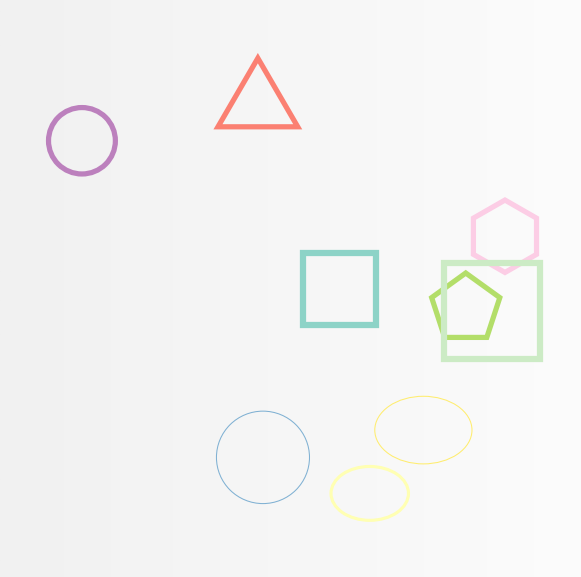[{"shape": "square", "thickness": 3, "radius": 0.31, "center": [0.583, 0.499]}, {"shape": "oval", "thickness": 1.5, "radius": 0.33, "center": [0.636, 0.145]}, {"shape": "triangle", "thickness": 2.5, "radius": 0.4, "center": [0.444, 0.819]}, {"shape": "circle", "thickness": 0.5, "radius": 0.4, "center": [0.452, 0.207]}, {"shape": "pentagon", "thickness": 2.5, "radius": 0.31, "center": [0.801, 0.465]}, {"shape": "hexagon", "thickness": 2.5, "radius": 0.31, "center": [0.869, 0.59]}, {"shape": "circle", "thickness": 2.5, "radius": 0.29, "center": [0.141, 0.755]}, {"shape": "square", "thickness": 3, "radius": 0.41, "center": [0.846, 0.461]}, {"shape": "oval", "thickness": 0.5, "radius": 0.42, "center": [0.728, 0.254]}]